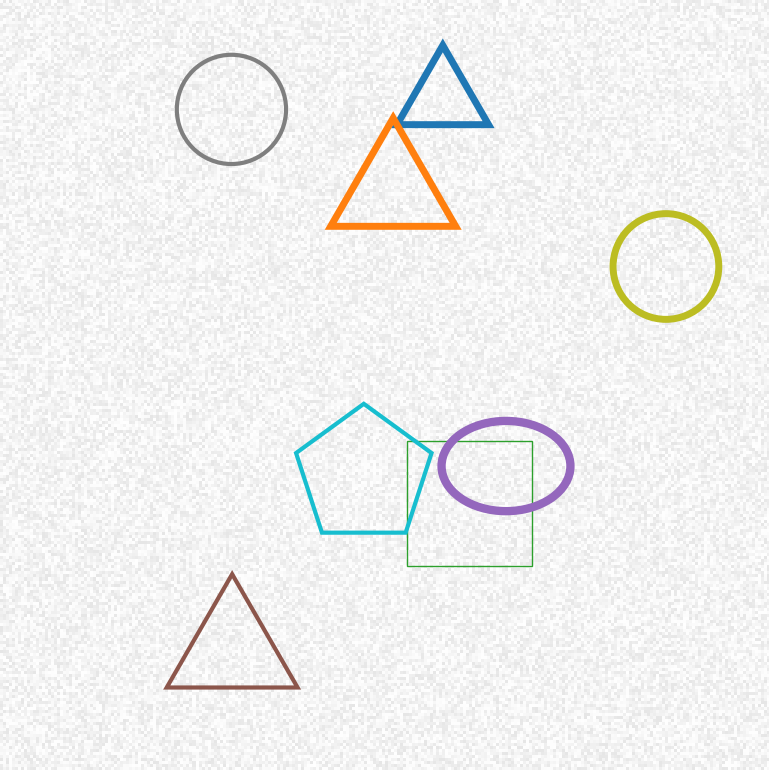[{"shape": "triangle", "thickness": 2.5, "radius": 0.34, "center": [0.575, 0.872]}, {"shape": "triangle", "thickness": 2.5, "radius": 0.47, "center": [0.511, 0.753]}, {"shape": "square", "thickness": 0.5, "radius": 0.41, "center": [0.61, 0.346]}, {"shape": "oval", "thickness": 3, "radius": 0.42, "center": [0.657, 0.395]}, {"shape": "triangle", "thickness": 1.5, "radius": 0.49, "center": [0.301, 0.156]}, {"shape": "circle", "thickness": 1.5, "radius": 0.35, "center": [0.301, 0.858]}, {"shape": "circle", "thickness": 2.5, "radius": 0.34, "center": [0.865, 0.654]}, {"shape": "pentagon", "thickness": 1.5, "radius": 0.46, "center": [0.472, 0.383]}]